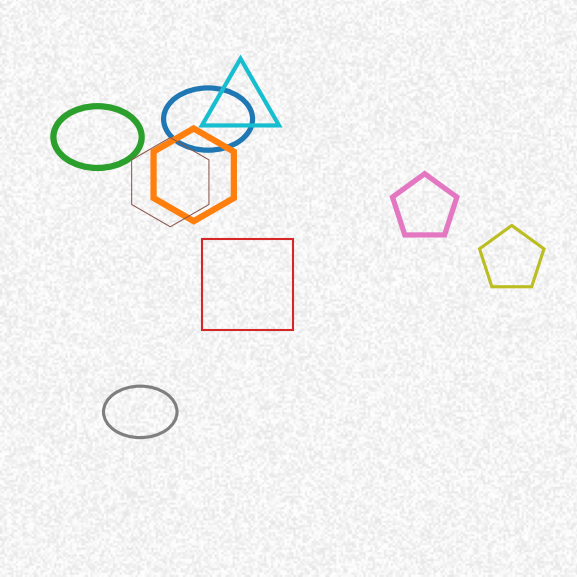[{"shape": "oval", "thickness": 2.5, "radius": 0.39, "center": [0.36, 0.793]}, {"shape": "hexagon", "thickness": 3, "radius": 0.4, "center": [0.335, 0.696]}, {"shape": "oval", "thickness": 3, "radius": 0.38, "center": [0.169, 0.762]}, {"shape": "square", "thickness": 1, "radius": 0.39, "center": [0.428, 0.507]}, {"shape": "hexagon", "thickness": 0.5, "radius": 0.39, "center": [0.295, 0.684]}, {"shape": "pentagon", "thickness": 2.5, "radius": 0.29, "center": [0.735, 0.64]}, {"shape": "oval", "thickness": 1.5, "radius": 0.32, "center": [0.243, 0.286]}, {"shape": "pentagon", "thickness": 1.5, "radius": 0.29, "center": [0.886, 0.55]}, {"shape": "triangle", "thickness": 2, "radius": 0.39, "center": [0.416, 0.82]}]